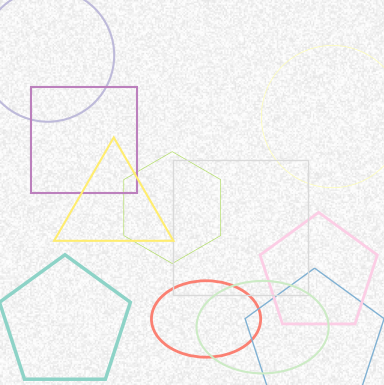[{"shape": "pentagon", "thickness": 2.5, "radius": 0.89, "center": [0.169, 0.16]}, {"shape": "circle", "thickness": 0.5, "radius": 0.92, "center": [0.864, 0.697]}, {"shape": "circle", "thickness": 1.5, "radius": 0.86, "center": [0.124, 0.856]}, {"shape": "oval", "thickness": 2, "radius": 0.71, "center": [0.535, 0.171]}, {"shape": "pentagon", "thickness": 1, "radius": 0.95, "center": [0.817, 0.114]}, {"shape": "hexagon", "thickness": 0.5, "radius": 0.73, "center": [0.447, 0.461]}, {"shape": "pentagon", "thickness": 2, "radius": 0.8, "center": [0.828, 0.288]}, {"shape": "square", "thickness": 1, "radius": 0.88, "center": [0.624, 0.409]}, {"shape": "square", "thickness": 1.5, "radius": 0.69, "center": [0.218, 0.637]}, {"shape": "oval", "thickness": 1.5, "radius": 0.86, "center": [0.682, 0.15]}, {"shape": "triangle", "thickness": 1.5, "radius": 0.89, "center": [0.295, 0.464]}]